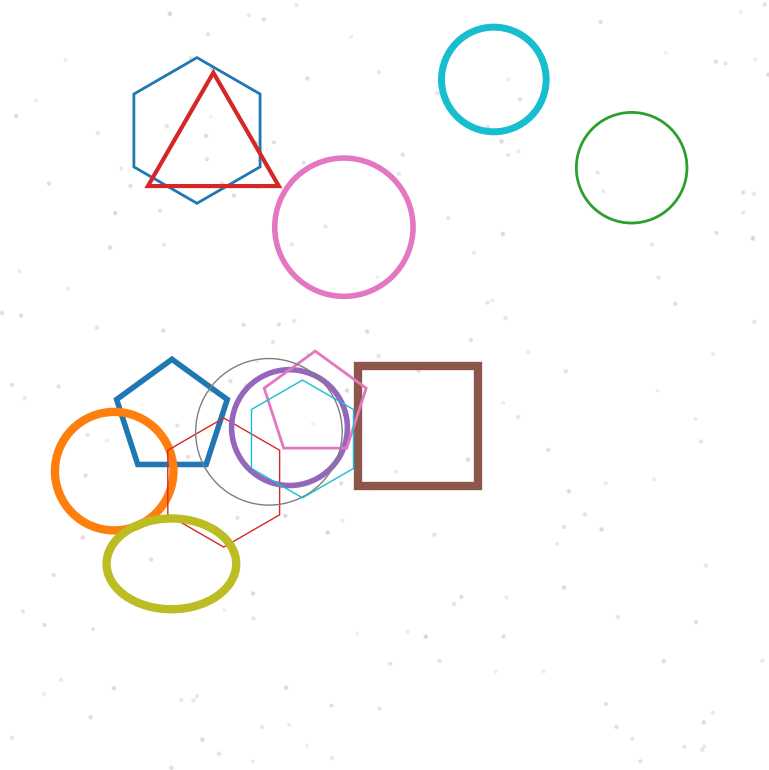[{"shape": "pentagon", "thickness": 2, "radius": 0.38, "center": [0.223, 0.458]}, {"shape": "hexagon", "thickness": 1, "radius": 0.47, "center": [0.256, 0.831]}, {"shape": "circle", "thickness": 3, "radius": 0.38, "center": [0.148, 0.388]}, {"shape": "circle", "thickness": 1, "radius": 0.36, "center": [0.82, 0.782]}, {"shape": "triangle", "thickness": 1.5, "radius": 0.49, "center": [0.277, 0.807]}, {"shape": "hexagon", "thickness": 0.5, "radius": 0.42, "center": [0.291, 0.373]}, {"shape": "circle", "thickness": 2, "radius": 0.38, "center": [0.376, 0.445]}, {"shape": "square", "thickness": 3, "radius": 0.39, "center": [0.543, 0.447]}, {"shape": "circle", "thickness": 2, "radius": 0.45, "center": [0.447, 0.705]}, {"shape": "pentagon", "thickness": 1, "radius": 0.35, "center": [0.409, 0.474]}, {"shape": "circle", "thickness": 0.5, "radius": 0.48, "center": [0.349, 0.439]}, {"shape": "oval", "thickness": 3, "radius": 0.42, "center": [0.223, 0.268]}, {"shape": "hexagon", "thickness": 0.5, "radius": 0.38, "center": [0.393, 0.43]}, {"shape": "circle", "thickness": 2.5, "radius": 0.34, "center": [0.641, 0.897]}]